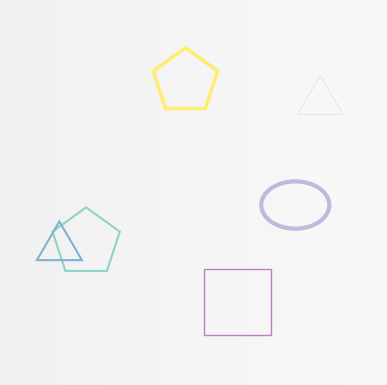[{"shape": "pentagon", "thickness": 1.5, "radius": 0.46, "center": [0.222, 0.37]}, {"shape": "oval", "thickness": 3, "radius": 0.44, "center": [0.762, 0.467]}, {"shape": "triangle", "thickness": 1.5, "radius": 0.34, "center": [0.153, 0.358]}, {"shape": "triangle", "thickness": 0.5, "radius": 0.34, "center": [0.826, 0.737]}, {"shape": "square", "thickness": 1, "radius": 0.43, "center": [0.614, 0.216]}, {"shape": "pentagon", "thickness": 2.5, "radius": 0.44, "center": [0.479, 0.789]}]